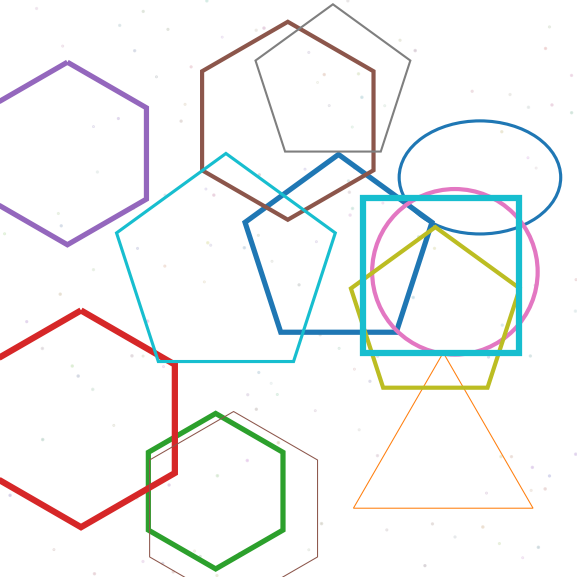[{"shape": "oval", "thickness": 1.5, "radius": 0.7, "center": [0.831, 0.692]}, {"shape": "pentagon", "thickness": 2.5, "radius": 0.85, "center": [0.586, 0.562]}, {"shape": "triangle", "thickness": 0.5, "radius": 0.9, "center": [0.768, 0.209]}, {"shape": "hexagon", "thickness": 2.5, "radius": 0.67, "center": [0.373, 0.149]}, {"shape": "hexagon", "thickness": 3, "radius": 0.94, "center": [0.14, 0.274]}, {"shape": "hexagon", "thickness": 2.5, "radius": 0.79, "center": [0.117, 0.733]}, {"shape": "hexagon", "thickness": 0.5, "radius": 0.84, "center": [0.404, 0.119]}, {"shape": "hexagon", "thickness": 2, "radius": 0.86, "center": [0.498, 0.79]}, {"shape": "circle", "thickness": 2, "radius": 0.72, "center": [0.788, 0.528]}, {"shape": "pentagon", "thickness": 1, "radius": 0.7, "center": [0.576, 0.851]}, {"shape": "pentagon", "thickness": 2, "radius": 0.77, "center": [0.754, 0.452]}, {"shape": "pentagon", "thickness": 1.5, "radius": 1.0, "center": [0.391, 0.534]}, {"shape": "square", "thickness": 3, "radius": 0.67, "center": [0.764, 0.522]}]